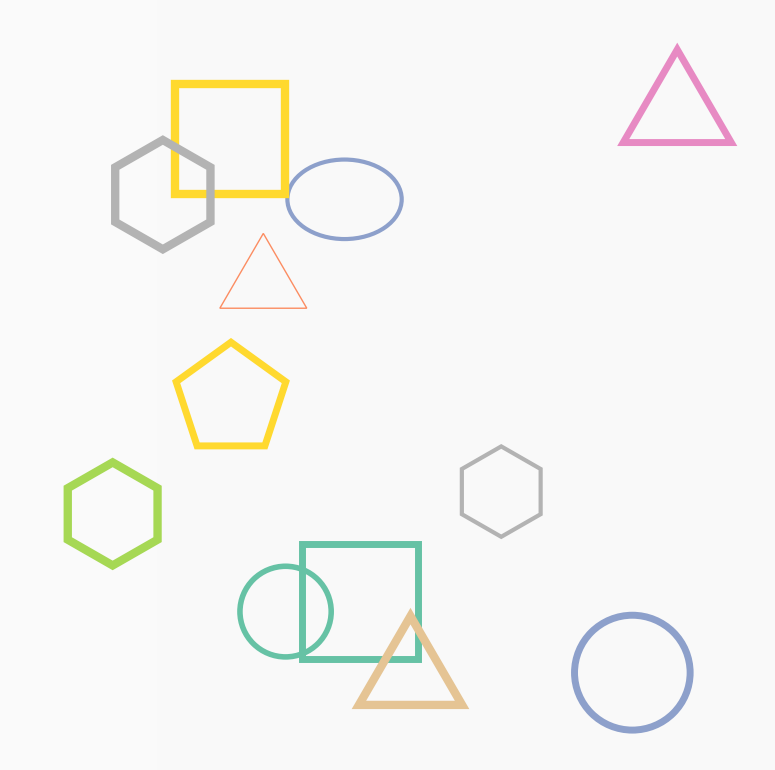[{"shape": "circle", "thickness": 2, "radius": 0.29, "center": [0.368, 0.206]}, {"shape": "square", "thickness": 2.5, "radius": 0.37, "center": [0.465, 0.219]}, {"shape": "triangle", "thickness": 0.5, "radius": 0.32, "center": [0.34, 0.632]}, {"shape": "oval", "thickness": 1.5, "radius": 0.37, "center": [0.445, 0.741]}, {"shape": "circle", "thickness": 2.5, "radius": 0.37, "center": [0.816, 0.126]}, {"shape": "triangle", "thickness": 2.5, "radius": 0.4, "center": [0.874, 0.855]}, {"shape": "hexagon", "thickness": 3, "radius": 0.33, "center": [0.145, 0.333]}, {"shape": "pentagon", "thickness": 2.5, "radius": 0.37, "center": [0.298, 0.481]}, {"shape": "square", "thickness": 3, "radius": 0.36, "center": [0.297, 0.819]}, {"shape": "triangle", "thickness": 3, "radius": 0.38, "center": [0.53, 0.123]}, {"shape": "hexagon", "thickness": 1.5, "radius": 0.29, "center": [0.647, 0.362]}, {"shape": "hexagon", "thickness": 3, "radius": 0.35, "center": [0.21, 0.747]}]